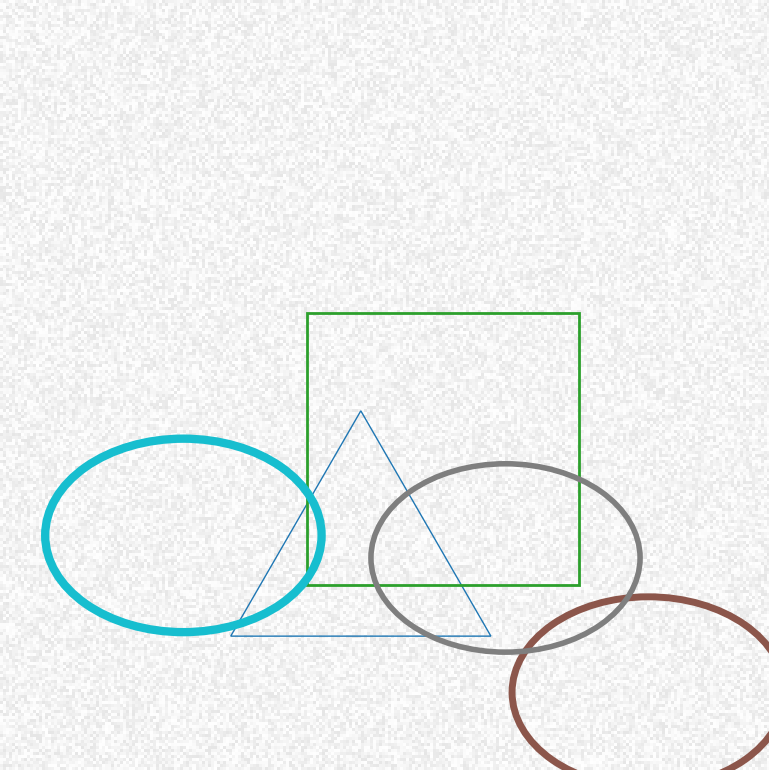[{"shape": "triangle", "thickness": 0.5, "radius": 0.98, "center": [0.469, 0.271]}, {"shape": "square", "thickness": 1, "radius": 0.88, "center": [0.575, 0.417]}, {"shape": "oval", "thickness": 2.5, "radius": 0.89, "center": [0.842, 0.101]}, {"shape": "oval", "thickness": 2, "radius": 0.87, "center": [0.657, 0.275]}, {"shape": "oval", "thickness": 3, "radius": 0.9, "center": [0.238, 0.305]}]